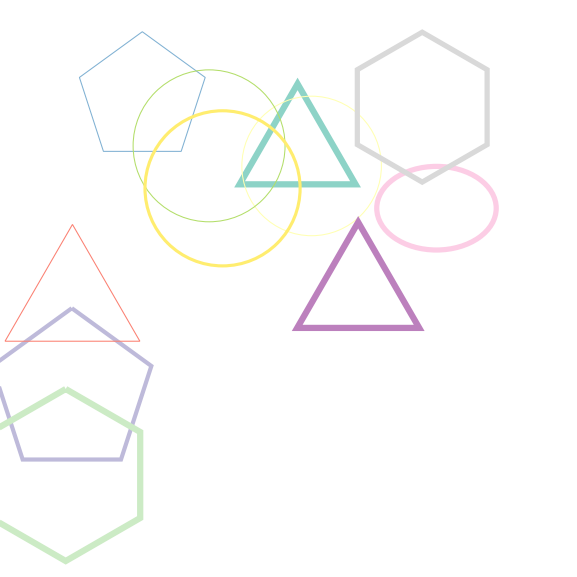[{"shape": "triangle", "thickness": 3, "radius": 0.58, "center": [0.515, 0.738]}, {"shape": "circle", "thickness": 0.5, "radius": 0.6, "center": [0.54, 0.712]}, {"shape": "pentagon", "thickness": 2, "radius": 0.72, "center": [0.124, 0.321]}, {"shape": "triangle", "thickness": 0.5, "radius": 0.67, "center": [0.125, 0.476]}, {"shape": "pentagon", "thickness": 0.5, "radius": 0.57, "center": [0.246, 0.83]}, {"shape": "circle", "thickness": 0.5, "radius": 0.66, "center": [0.362, 0.747]}, {"shape": "oval", "thickness": 2.5, "radius": 0.52, "center": [0.756, 0.639]}, {"shape": "hexagon", "thickness": 2.5, "radius": 0.65, "center": [0.731, 0.814]}, {"shape": "triangle", "thickness": 3, "radius": 0.61, "center": [0.62, 0.492]}, {"shape": "hexagon", "thickness": 3, "radius": 0.74, "center": [0.114, 0.177]}, {"shape": "circle", "thickness": 1.5, "radius": 0.67, "center": [0.385, 0.673]}]